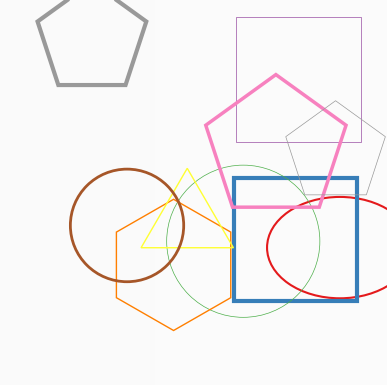[{"shape": "oval", "thickness": 1.5, "radius": 0.94, "center": [0.877, 0.357]}, {"shape": "square", "thickness": 3, "radius": 0.8, "center": [0.763, 0.377]}, {"shape": "circle", "thickness": 0.5, "radius": 0.99, "center": [0.628, 0.373]}, {"shape": "square", "thickness": 0.5, "radius": 0.81, "center": [0.77, 0.793]}, {"shape": "hexagon", "thickness": 1, "radius": 0.85, "center": [0.448, 0.312]}, {"shape": "triangle", "thickness": 1, "radius": 0.69, "center": [0.483, 0.425]}, {"shape": "circle", "thickness": 2, "radius": 0.73, "center": [0.328, 0.414]}, {"shape": "pentagon", "thickness": 2.5, "radius": 0.95, "center": [0.712, 0.616]}, {"shape": "pentagon", "thickness": 3, "radius": 0.74, "center": [0.237, 0.898]}, {"shape": "pentagon", "thickness": 0.5, "radius": 0.68, "center": [0.866, 0.603]}]